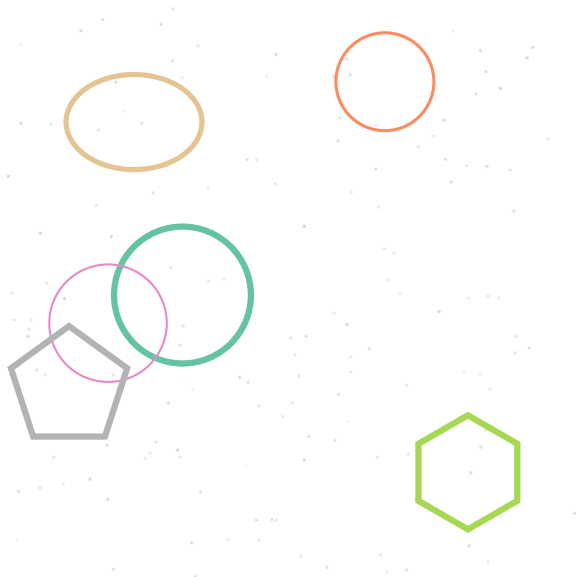[{"shape": "circle", "thickness": 3, "radius": 0.59, "center": [0.316, 0.488]}, {"shape": "circle", "thickness": 1.5, "radius": 0.42, "center": [0.666, 0.858]}, {"shape": "circle", "thickness": 1, "radius": 0.51, "center": [0.187, 0.44]}, {"shape": "hexagon", "thickness": 3, "radius": 0.49, "center": [0.81, 0.181]}, {"shape": "oval", "thickness": 2.5, "radius": 0.59, "center": [0.232, 0.788]}, {"shape": "pentagon", "thickness": 3, "radius": 0.53, "center": [0.12, 0.329]}]